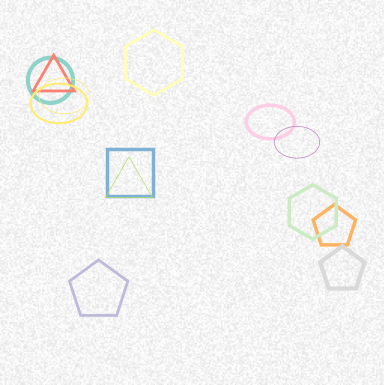[{"shape": "circle", "thickness": 3, "radius": 0.29, "center": [0.131, 0.791]}, {"shape": "hexagon", "thickness": 2, "radius": 0.42, "center": [0.4, 0.837]}, {"shape": "pentagon", "thickness": 2, "radius": 0.4, "center": [0.256, 0.245]}, {"shape": "triangle", "thickness": 2, "radius": 0.31, "center": [0.14, 0.795]}, {"shape": "square", "thickness": 2.5, "radius": 0.3, "center": [0.338, 0.552]}, {"shape": "pentagon", "thickness": 2.5, "radius": 0.29, "center": [0.868, 0.411]}, {"shape": "triangle", "thickness": 0.5, "radius": 0.35, "center": [0.335, 0.522]}, {"shape": "oval", "thickness": 2.5, "radius": 0.31, "center": [0.702, 0.683]}, {"shape": "pentagon", "thickness": 3, "radius": 0.3, "center": [0.889, 0.3]}, {"shape": "oval", "thickness": 0.5, "radius": 0.29, "center": [0.772, 0.631]}, {"shape": "hexagon", "thickness": 2.5, "radius": 0.35, "center": [0.812, 0.449]}, {"shape": "oval", "thickness": 0.5, "radius": 0.33, "center": [0.167, 0.751]}, {"shape": "oval", "thickness": 1.5, "radius": 0.37, "center": [0.153, 0.731]}]